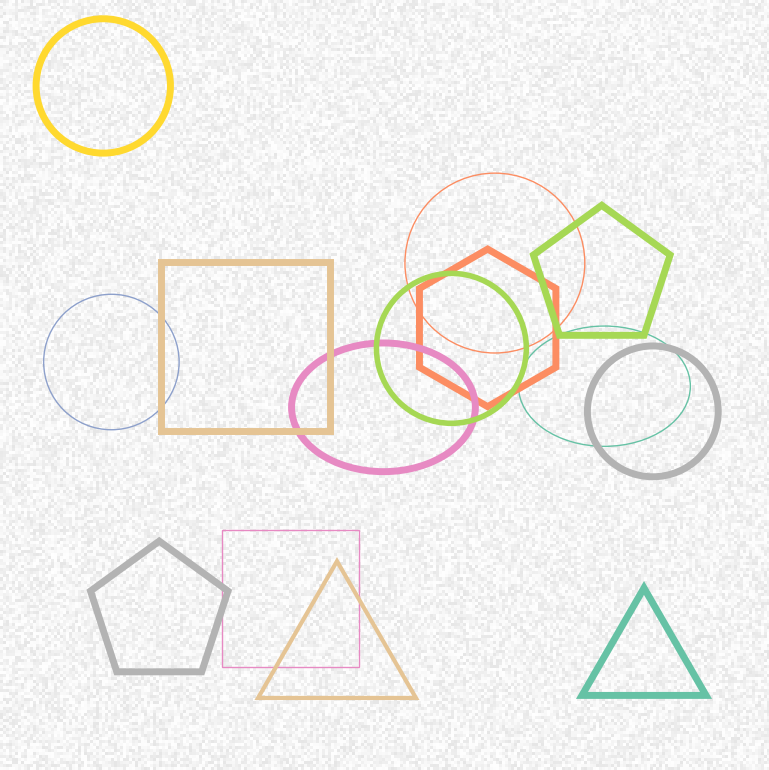[{"shape": "oval", "thickness": 0.5, "radius": 0.56, "center": [0.785, 0.498]}, {"shape": "triangle", "thickness": 2.5, "radius": 0.47, "center": [0.836, 0.143]}, {"shape": "hexagon", "thickness": 2.5, "radius": 0.51, "center": [0.633, 0.574]}, {"shape": "circle", "thickness": 0.5, "radius": 0.58, "center": [0.643, 0.658]}, {"shape": "circle", "thickness": 0.5, "radius": 0.44, "center": [0.145, 0.53]}, {"shape": "oval", "thickness": 2.5, "radius": 0.6, "center": [0.498, 0.471]}, {"shape": "square", "thickness": 0.5, "radius": 0.44, "center": [0.377, 0.223]}, {"shape": "pentagon", "thickness": 2.5, "radius": 0.47, "center": [0.782, 0.64]}, {"shape": "circle", "thickness": 2, "radius": 0.49, "center": [0.586, 0.548]}, {"shape": "circle", "thickness": 2.5, "radius": 0.44, "center": [0.134, 0.888]}, {"shape": "triangle", "thickness": 1.5, "radius": 0.59, "center": [0.438, 0.153]}, {"shape": "square", "thickness": 2.5, "radius": 0.55, "center": [0.319, 0.55]}, {"shape": "circle", "thickness": 2.5, "radius": 0.42, "center": [0.848, 0.466]}, {"shape": "pentagon", "thickness": 2.5, "radius": 0.47, "center": [0.207, 0.203]}]